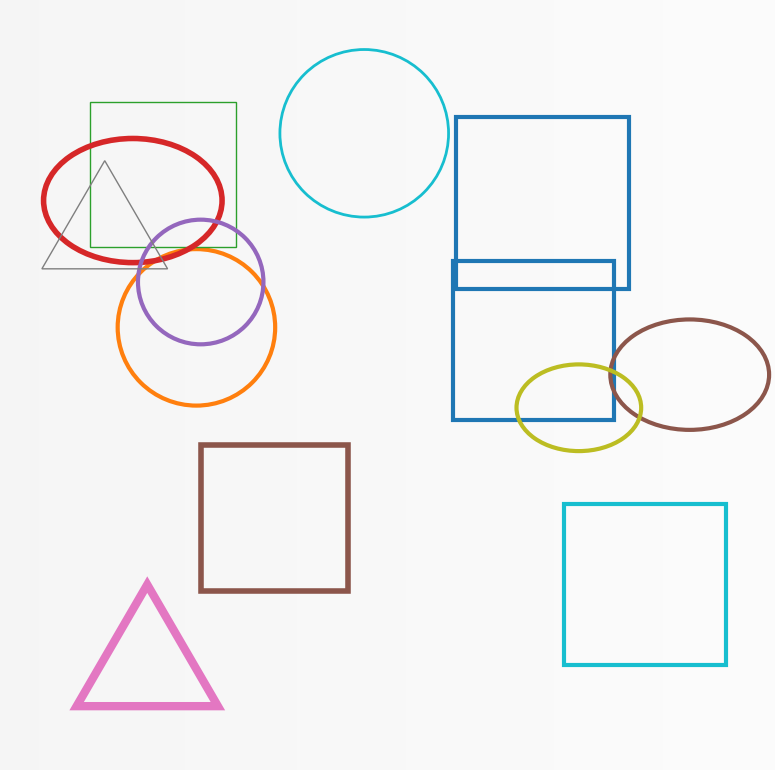[{"shape": "square", "thickness": 1.5, "radius": 0.52, "center": [0.688, 0.558]}, {"shape": "square", "thickness": 1.5, "radius": 0.56, "center": [0.7, 0.736]}, {"shape": "circle", "thickness": 1.5, "radius": 0.51, "center": [0.253, 0.575]}, {"shape": "square", "thickness": 0.5, "radius": 0.47, "center": [0.21, 0.774]}, {"shape": "oval", "thickness": 2, "radius": 0.58, "center": [0.171, 0.74]}, {"shape": "circle", "thickness": 1.5, "radius": 0.4, "center": [0.259, 0.634]}, {"shape": "square", "thickness": 2, "radius": 0.47, "center": [0.354, 0.328]}, {"shape": "oval", "thickness": 1.5, "radius": 0.51, "center": [0.89, 0.513]}, {"shape": "triangle", "thickness": 3, "radius": 0.53, "center": [0.19, 0.136]}, {"shape": "triangle", "thickness": 0.5, "radius": 0.47, "center": [0.135, 0.698]}, {"shape": "oval", "thickness": 1.5, "radius": 0.4, "center": [0.747, 0.47]}, {"shape": "circle", "thickness": 1, "radius": 0.54, "center": [0.47, 0.827]}, {"shape": "square", "thickness": 1.5, "radius": 0.52, "center": [0.832, 0.241]}]